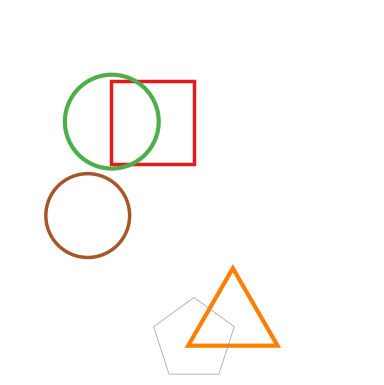[{"shape": "square", "thickness": 2.5, "radius": 0.54, "center": [0.397, 0.683]}, {"shape": "circle", "thickness": 3, "radius": 0.61, "center": [0.29, 0.684]}, {"shape": "triangle", "thickness": 3, "radius": 0.67, "center": [0.605, 0.169]}, {"shape": "circle", "thickness": 2.5, "radius": 0.54, "center": [0.228, 0.44]}, {"shape": "pentagon", "thickness": 0.5, "radius": 0.55, "center": [0.504, 0.117]}]